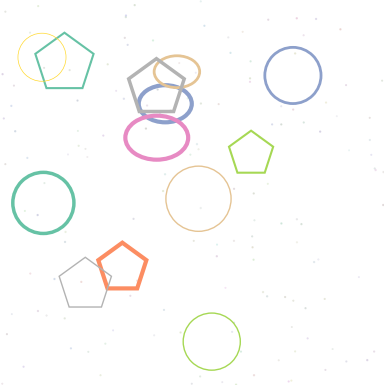[{"shape": "circle", "thickness": 2.5, "radius": 0.4, "center": [0.113, 0.473]}, {"shape": "pentagon", "thickness": 1.5, "radius": 0.4, "center": [0.167, 0.835]}, {"shape": "pentagon", "thickness": 3, "radius": 0.33, "center": [0.318, 0.304]}, {"shape": "circle", "thickness": 2, "radius": 0.37, "center": [0.761, 0.804]}, {"shape": "oval", "thickness": 3, "radius": 0.34, "center": [0.429, 0.73]}, {"shape": "oval", "thickness": 3, "radius": 0.41, "center": [0.407, 0.642]}, {"shape": "circle", "thickness": 1, "radius": 0.37, "center": [0.55, 0.113]}, {"shape": "pentagon", "thickness": 1.5, "radius": 0.3, "center": [0.652, 0.6]}, {"shape": "circle", "thickness": 0.5, "radius": 0.31, "center": [0.109, 0.851]}, {"shape": "circle", "thickness": 1, "radius": 0.42, "center": [0.516, 0.484]}, {"shape": "oval", "thickness": 2, "radius": 0.3, "center": [0.46, 0.814]}, {"shape": "pentagon", "thickness": 1, "radius": 0.36, "center": [0.222, 0.26]}, {"shape": "pentagon", "thickness": 2.5, "radius": 0.38, "center": [0.406, 0.772]}]